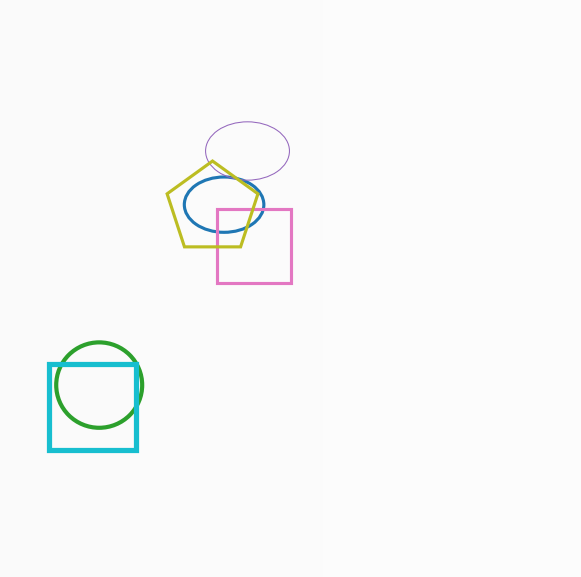[{"shape": "oval", "thickness": 1.5, "radius": 0.34, "center": [0.386, 0.645]}, {"shape": "circle", "thickness": 2, "radius": 0.37, "center": [0.171, 0.332]}, {"shape": "oval", "thickness": 0.5, "radius": 0.36, "center": [0.426, 0.738]}, {"shape": "square", "thickness": 1.5, "radius": 0.32, "center": [0.436, 0.573]}, {"shape": "pentagon", "thickness": 1.5, "radius": 0.41, "center": [0.366, 0.638]}, {"shape": "square", "thickness": 2.5, "radius": 0.37, "center": [0.159, 0.294]}]